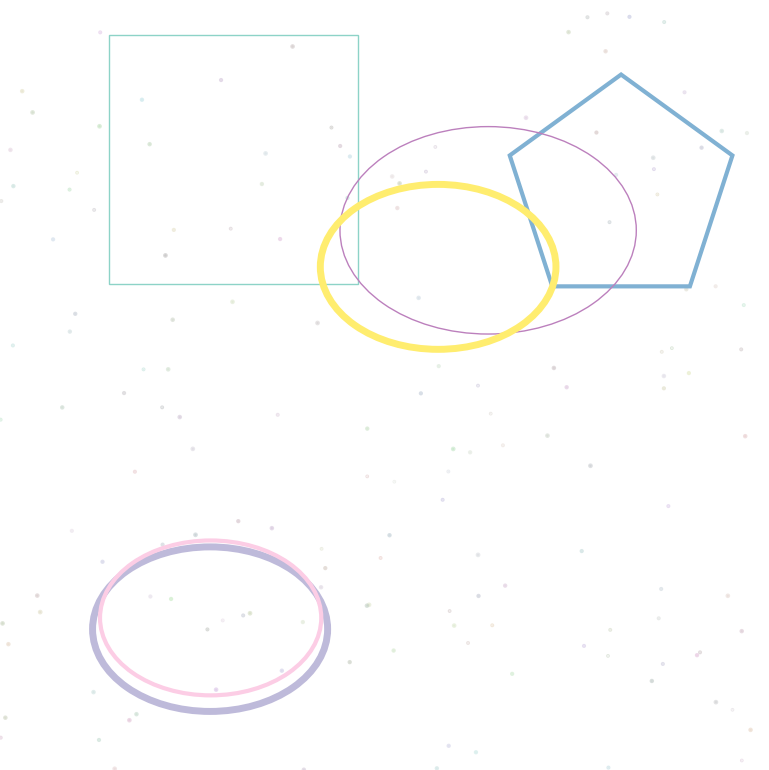[{"shape": "square", "thickness": 0.5, "radius": 0.81, "center": [0.303, 0.793]}, {"shape": "oval", "thickness": 2.5, "radius": 0.76, "center": [0.273, 0.183]}, {"shape": "pentagon", "thickness": 1.5, "radius": 0.76, "center": [0.807, 0.751]}, {"shape": "oval", "thickness": 1.5, "radius": 0.72, "center": [0.274, 0.198]}, {"shape": "oval", "thickness": 0.5, "radius": 0.96, "center": [0.634, 0.701]}, {"shape": "oval", "thickness": 2.5, "radius": 0.77, "center": [0.569, 0.653]}]